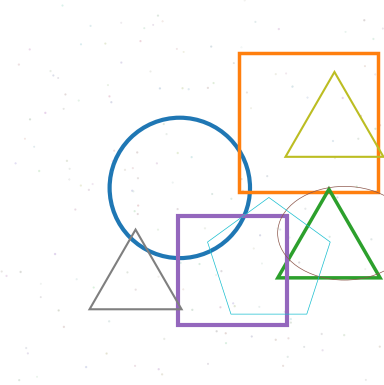[{"shape": "circle", "thickness": 3, "radius": 0.91, "center": [0.467, 0.512]}, {"shape": "square", "thickness": 2.5, "radius": 0.9, "center": [0.802, 0.682]}, {"shape": "triangle", "thickness": 2.5, "radius": 0.77, "center": [0.854, 0.355]}, {"shape": "square", "thickness": 3, "radius": 0.71, "center": [0.603, 0.298]}, {"shape": "oval", "thickness": 0.5, "radius": 0.87, "center": [0.895, 0.394]}, {"shape": "triangle", "thickness": 1.5, "radius": 0.69, "center": [0.352, 0.266]}, {"shape": "triangle", "thickness": 1.5, "radius": 0.73, "center": [0.869, 0.666]}, {"shape": "pentagon", "thickness": 0.5, "radius": 0.84, "center": [0.698, 0.32]}]